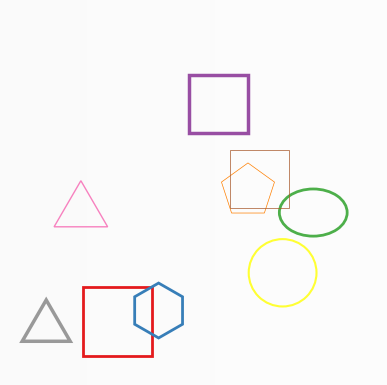[{"shape": "square", "thickness": 2, "radius": 0.45, "center": [0.303, 0.164]}, {"shape": "hexagon", "thickness": 2, "radius": 0.36, "center": [0.409, 0.193]}, {"shape": "oval", "thickness": 2, "radius": 0.44, "center": [0.808, 0.448]}, {"shape": "square", "thickness": 2.5, "radius": 0.38, "center": [0.565, 0.73]}, {"shape": "pentagon", "thickness": 0.5, "radius": 0.36, "center": [0.64, 0.505]}, {"shape": "circle", "thickness": 1.5, "radius": 0.44, "center": [0.729, 0.291]}, {"shape": "square", "thickness": 0.5, "radius": 0.38, "center": [0.671, 0.535]}, {"shape": "triangle", "thickness": 1, "radius": 0.4, "center": [0.209, 0.451]}, {"shape": "triangle", "thickness": 2.5, "radius": 0.36, "center": [0.119, 0.149]}]